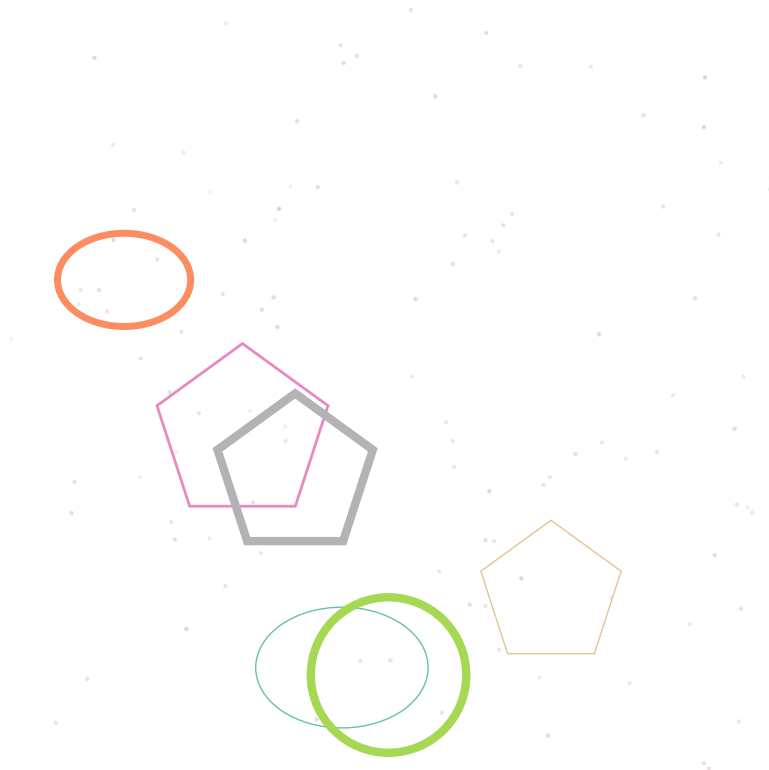[{"shape": "oval", "thickness": 0.5, "radius": 0.56, "center": [0.444, 0.133]}, {"shape": "oval", "thickness": 2.5, "radius": 0.43, "center": [0.161, 0.637]}, {"shape": "pentagon", "thickness": 1, "radius": 0.58, "center": [0.315, 0.437]}, {"shape": "circle", "thickness": 3, "radius": 0.5, "center": [0.505, 0.123]}, {"shape": "pentagon", "thickness": 0.5, "radius": 0.48, "center": [0.716, 0.229]}, {"shape": "pentagon", "thickness": 3, "radius": 0.53, "center": [0.383, 0.383]}]